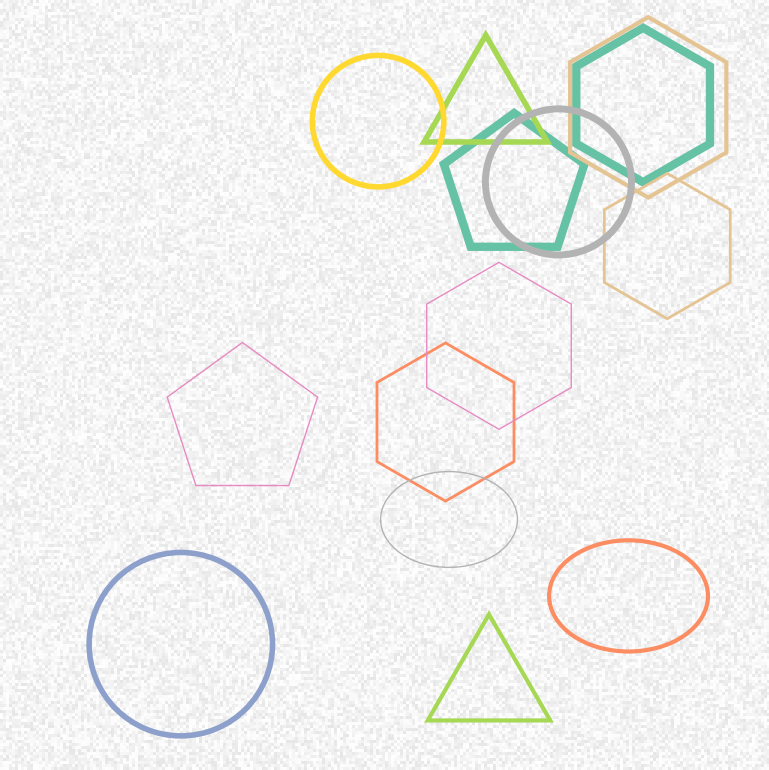[{"shape": "pentagon", "thickness": 3, "radius": 0.48, "center": [0.668, 0.757]}, {"shape": "hexagon", "thickness": 3, "radius": 0.5, "center": [0.835, 0.864]}, {"shape": "hexagon", "thickness": 1, "radius": 0.51, "center": [0.579, 0.452]}, {"shape": "oval", "thickness": 1.5, "radius": 0.52, "center": [0.816, 0.226]}, {"shape": "circle", "thickness": 2, "radius": 0.6, "center": [0.235, 0.163]}, {"shape": "pentagon", "thickness": 0.5, "radius": 0.51, "center": [0.315, 0.453]}, {"shape": "hexagon", "thickness": 0.5, "radius": 0.54, "center": [0.648, 0.551]}, {"shape": "triangle", "thickness": 1.5, "radius": 0.46, "center": [0.635, 0.11]}, {"shape": "triangle", "thickness": 2, "radius": 0.46, "center": [0.631, 0.862]}, {"shape": "circle", "thickness": 2, "radius": 0.43, "center": [0.491, 0.843]}, {"shape": "hexagon", "thickness": 1.5, "radius": 0.59, "center": [0.842, 0.861]}, {"shape": "hexagon", "thickness": 1, "radius": 0.47, "center": [0.867, 0.68]}, {"shape": "oval", "thickness": 0.5, "radius": 0.44, "center": [0.583, 0.325]}, {"shape": "circle", "thickness": 2.5, "radius": 0.47, "center": [0.725, 0.764]}]